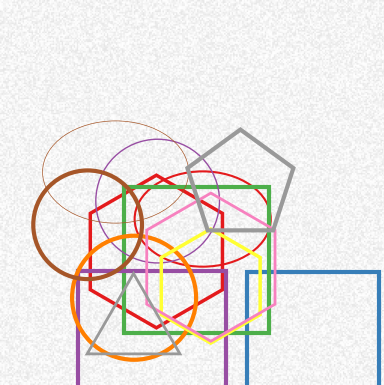[{"shape": "hexagon", "thickness": 2.5, "radius": 0.99, "center": [0.406, 0.347]}, {"shape": "oval", "thickness": 1.5, "radius": 0.88, "center": [0.527, 0.431]}, {"shape": "square", "thickness": 3, "radius": 0.85, "center": [0.813, 0.124]}, {"shape": "square", "thickness": 3, "radius": 0.95, "center": [0.51, 0.325]}, {"shape": "circle", "thickness": 1, "radius": 0.8, "center": [0.409, 0.478]}, {"shape": "square", "thickness": 3, "radius": 0.96, "center": [0.395, 0.103]}, {"shape": "circle", "thickness": 3, "radius": 0.81, "center": [0.348, 0.227]}, {"shape": "hexagon", "thickness": 2.5, "radius": 0.74, "center": [0.547, 0.257]}, {"shape": "oval", "thickness": 0.5, "radius": 0.95, "center": [0.3, 0.553]}, {"shape": "circle", "thickness": 3, "radius": 0.71, "center": [0.228, 0.416]}, {"shape": "hexagon", "thickness": 2, "radius": 0.96, "center": [0.548, 0.306]}, {"shape": "pentagon", "thickness": 3, "radius": 0.72, "center": [0.624, 0.519]}, {"shape": "triangle", "thickness": 2, "radius": 0.7, "center": [0.347, 0.15]}]